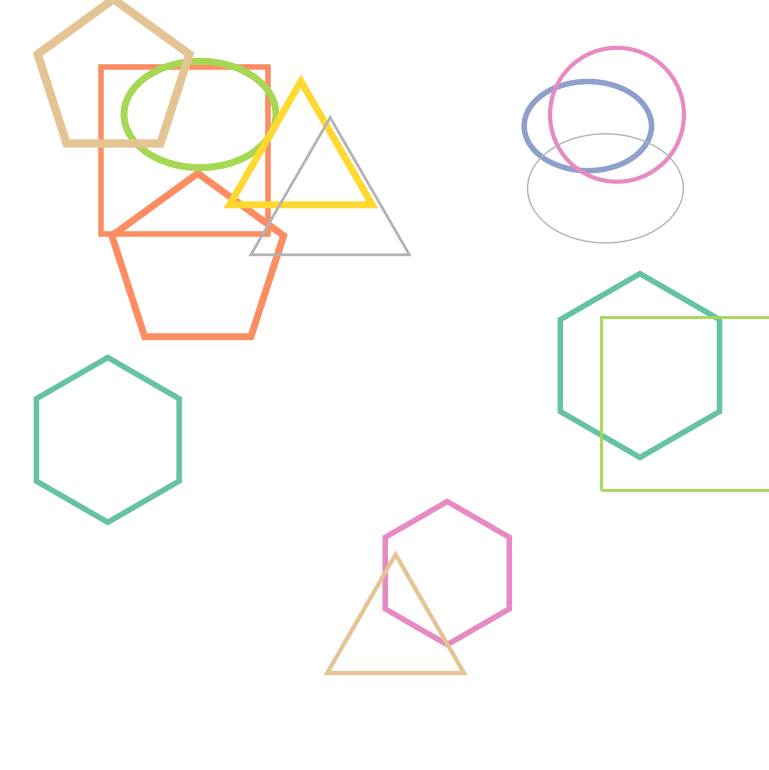[{"shape": "hexagon", "thickness": 2, "radius": 0.54, "center": [0.14, 0.429]}, {"shape": "hexagon", "thickness": 2, "radius": 0.6, "center": [0.831, 0.525]}, {"shape": "square", "thickness": 2, "radius": 0.54, "center": [0.239, 0.805]}, {"shape": "pentagon", "thickness": 2.5, "radius": 0.59, "center": [0.257, 0.658]}, {"shape": "oval", "thickness": 2, "radius": 0.41, "center": [0.763, 0.836]}, {"shape": "hexagon", "thickness": 2, "radius": 0.46, "center": [0.581, 0.256]}, {"shape": "circle", "thickness": 1.5, "radius": 0.43, "center": [0.801, 0.851]}, {"shape": "square", "thickness": 1, "radius": 0.56, "center": [0.893, 0.476]}, {"shape": "oval", "thickness": 2.5, "radius": 0.49, "center": [0.26, 0.851]}, {"shape": "triangle", "thickness": 2.5, "radius": 0.53, "center": [0.391, 0.787]}, {"shape": "triangle", "thickness": 1.5, "radius": 0.51, "center": [0.514, 0.177]}, {"shape": "pentagon", "thickness": 3, "radius": 0.52, "center": [0.147, 0.898]}, {"shape": "oval", "thickness": 0.5, "radius": 0.51, "center": [0.786, 0.755]}, {"shape": "triangle", "thickness": 1, "radius": 0.59, "center": [0.429, 0.729]}]